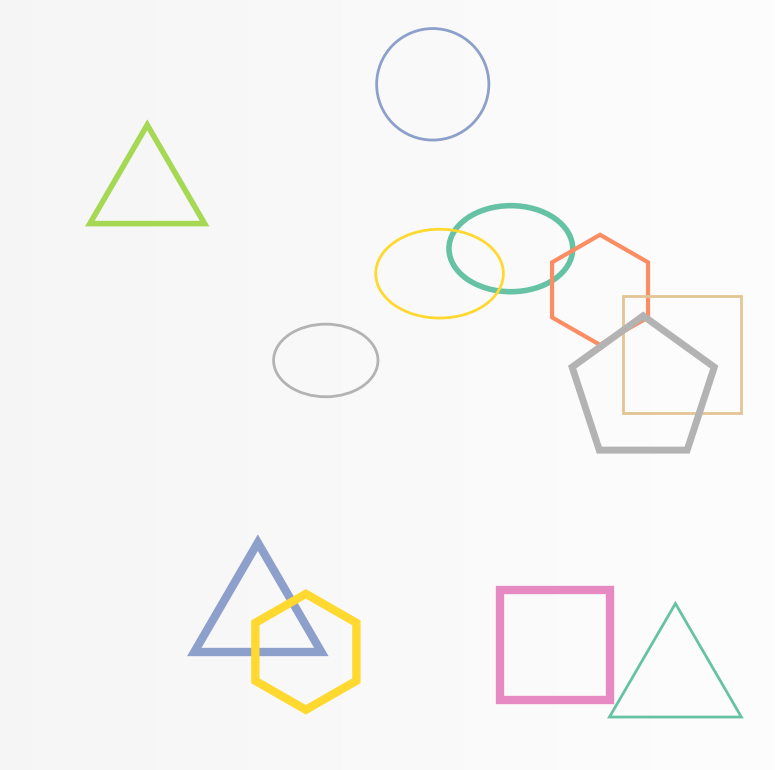[{"shape": "triangle", "thickness": 1, "radius": 0.49, "center": [0.872, 0.118]}, {"shape": "oval", "thickness": 2, "radius": 0.4, "center": [0.659, 0.677]}, {"shape": "hexagon", "thickness": 1.5, "radius": 0.36, "center": [0.774, 0.624]}, {"shape": "triangle", "thickness": 3, "radius": 0.47, "center": [0.333, 0.201]}, {"shape": "circle", "thickness": 1, "radius": 0.36, "center": [0.558, 0.891]}, {"shape": "square", "thickness": 3, "radius": 0.36, "center": [0.716, 0.162]}, {"shape": "triangle", "thickness": 2, "radius": 0.43, "center": [0.19, 0.752]}, {"shape": "hexagon", "thickness": 3, "radius": 0.38, "center": [0.395, 0.153]}, {"shape": "oval", "thickness": 1, "radius": 0.41, "center": [0.567, 0.645]}, {"shape": "square", "thickness": 1, "radius": 0.38, "center": [0.88, 0.54]}, {"shape": "oval", "thickness": 1, "radius": 0.34, "center": [0.42, 0.532]}, {"shape": "pentagon", "thickness": 2.5, "radius": 0.48, "center": [0.83, 0.493]}]